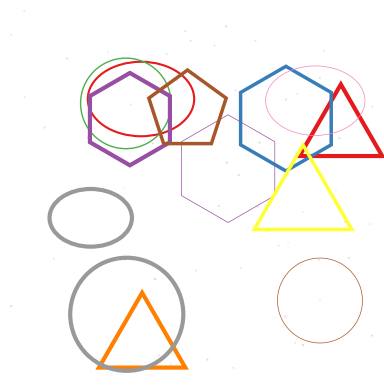[{"shape": "oval", "thickness": 1.5, "radius": 0.69, "center": [0.366, 0.743]}, {"shape": "triangle", "thickness": 3, "radius": 0.62, "center": [0.885, 0.657]}, {"shape": "hexagon", "thickness": 2.5, "radius": 0.68, "center": [0.743, 0.692]}, {"shape": "circle", "thickness": 1, "radius": 0.59, "center": [0.327, 0.731]}, {"shape": "hexagon", "thickness": 0.5, "radius": 0.7, "center": [0.593, 0.562]}, {"shape": "hexagon", "thickness": 3, "radius": 0.6, "center": [0.337, 0.691]}, {"shape": "triangle", "thickness": 3, "radius": 0.65, "center": [0.369, 0.11]}, {"shape": "triangle", "thickness": 2.5, "radius": 0.73, "center": [0.787, 0.477]}, {"shape": "pentagon", "thickness": 2.5, "radius": 0.53, "center": [0.487, 0.712]}, {"shape": "circle", "thickness": 0.5, "radius": 0.55, "center": [0.831, 0.219]}, {"shape": "oval", "thickness": 0.5, "radius": 0.64, "center": [0.819, 0.738]}, {"shape": "circle", "thickness": 3, "radius": 0.73, "center": [0.329, 0.184]}, {"shape": "oval", "thickness": 3, "radius": 0.54, "center": [0.236, 0.434]}]